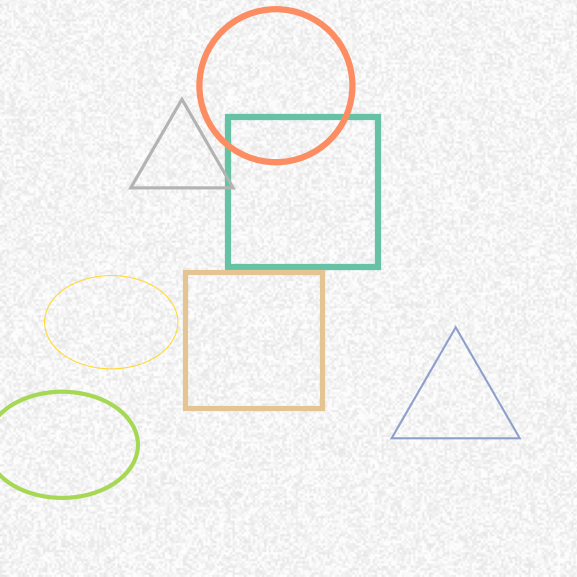[{"shape": "square", "thickness": 3, "radius": 0.65, "center": [0.525, 0.666]}, {"shape": "circle", "thickness": 3, "radius": 0.66, "center": [0.478, 0.851]}, {"shape": "triangle", "thickness": 1, "radius": 0.64, "center": [0.789, 0.304]}, {"shape": "oval", "thickness": 2, "radius": 0.66, "center": [0.108, 0.229]}, {"shape": "oval", "thickness": 0.5, "radius": 0.58, "center": [0.193, 0.441]}, {"shape": "square", "thickness": 2.5, "radius": 0.59, "center": [0.439, 0.41]}, {"shape": "triangle", "thickness": 1.5, "radius": 0.51, "center": [0.315, 0.725]}]